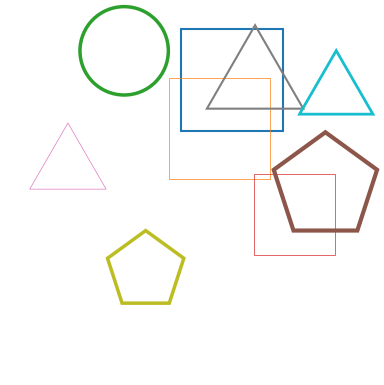[{"shape": "square", "thickness": 1.5, "radius": 0.67, "center": [0.602, 0.793]}, {"shape": "square", "thickness": 0.5, "radius": 0.65, "center": [0.571, 0.667]}, {"shape": "circle", "thickness": 2.5, "radius": 0.57, "center": [0.322, 0.868]}, {"shape": "square", "thickness": 0.5, "radius": 0.53, "center": [0.765, 0.444]}, {"shape": "pentagon", "thickness": 3, "radius": 0.71, "center": [0.845, 0.515]}, {"shape": "triangle", "thickness": 0.5, "radius": 0.57, "center": [0.176, 0.566]}, {"shape": "triangle", "thickness": 1.5, "radius": 0.72, "center": [0.663, 0.79]}, {"shape": "pentagon", "thickness": 2.5, "radius": 0.52, "center": [0.378, 0.297]}, {"shape": "triangle", "thickness": 2, "radius": 0.55, "center": [0.873, 0.758]}]